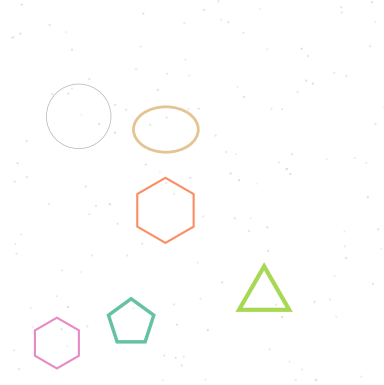[{"shape": "pentagon", "thickness": 2.5, "radius": 0.31, "center": [0.341, 0.162]}, {"shape": "hexagon", "thickness": 1.5, "radius": 0.42, "center": [0.43, 0.454]}, {"shape": "hexagon", "thickness": 1.5, "radius": 0.33, "center": [0.148, 0.109]}, {"shape": "triangle", "thickness": 3, "radius": 0.38, "center": [0.686, 0.233]}, {"shape": "oval", "thickness": 2, "radius": 0.42, "center": [0.431, 0.664]}, {"shape": "circle", "thickness": 0.5, "radius": 0.42, "center": [0.204, 0.698]}]